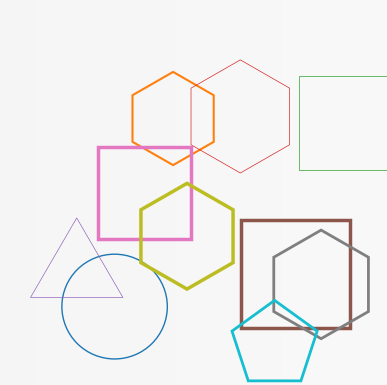[{"shape": "circle", "thickness": 1, "radius": 0.68, "center": [0.296, 0.204]}, {"shape": "hexagon", "thickness": 1.5, "radius": 0.61, "center": [0.447, 0.692]}, {"shape": "square", "thickness": 0.5, "radius": 0.61, "center": [0.895, 0.68]}, {"shape": "hexagon", "thickness": 0.5, "radius": 0.73, "center": [0.62, 0.698]}, {"shape": "triangle", "thickness": 0.5, "radius": 0.69, "center": [0.198, 0.296]}, {"shape": "square", "thickness": 2.5, "radius": 0.7, "center": [0.763, 0.288]}, {"shape": "square", "thickness": 2.5, "radius": 0.6, "center": [0.373, 0.5]}, {"shape": "hexagon", "thickness": 2, "radius": 0.71, "center": [0.829, 0.261]}, {"shape": "hexagon", "thickness": 2.5, "radius": 0.69, "center": [0.483, 0.386]}, {"shape": "pentagon", "thickness": 2, "radius": 0.58, "center": [0.709, 0.104]}]